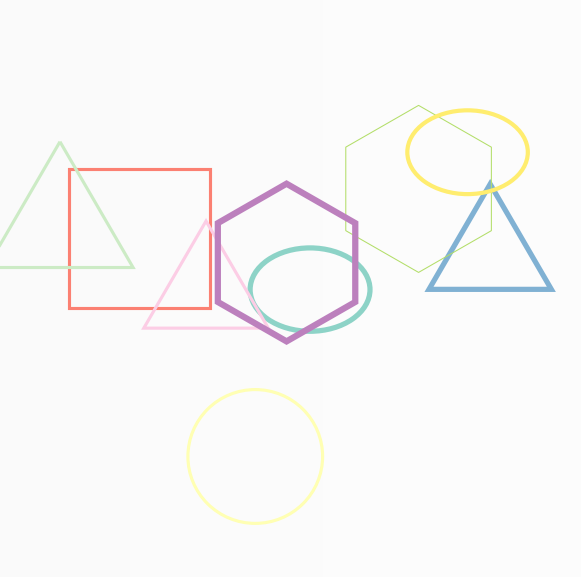[{"shape": "oval", "thickness": 2.5, "radius": 0.52, "center": [0.533, 0.498]}, {"shape": "circle", "thickness": 1.5, "radius": 0.58, "center": [0.439, 0.209]}, {"shape": "square", "thickness": 1.5, "radius": 0.61, "center": [0.24, 0.586]}, {"shape": "triangle", "thickness": 2.5, "radius": 0.61, "center": [0.843, 0.559]}, {"shape": "hexagon", "thickness": 0.5, "radius": 0.72, "center": [0.72, 0.672]}, {"shape": "triangle", "thickness": 1.5, "radius": 0.62, "center": [0.354, 0.493]}, {"shape": "hexagon", "thickness": 3, "radius": 0.68, "center": [0.493, 0.545]}, {"shape": "triangle", "thickness": 1.5, "radius": 0.73, "center": [0.103, 0.609]}, {"shape": "oval", "thickness": 2, "radius": 0.52, "center": [0.804, 0.736]}]